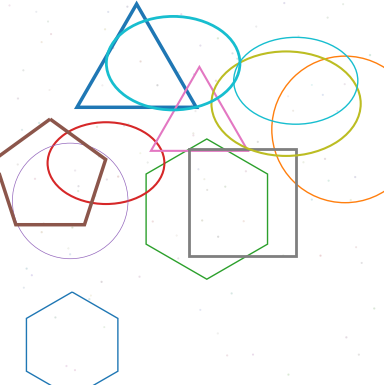[{"shape": "triangle", "thickness": 2.5, "radius": 0.89, "center": [0.355, 0.811]}, {"shape": "hexagon", "thickness": 1, "radius": 0.69, "center": [0.187, 0.104]}, {"shape": "circle", "thickness": 1, "radius": 0.95, "center": [0.896, 0.664]}, {"shape": "hexagon", "thickness": 1, "radius": 0.91, "center": [0.537, 0.457]}, {"shape": "oval", "thickness": 1.5, "radius": 0.76, "center": [0.275, 0.576]}, {"shape": "circle", "thickness": 0.5, "radius": 0.75, "center": [0.182, 0.478]}, {"shape": "pentagon", "thickness": 2.5, "radius": 0.76, "center": [0.13, 0.539]}, {"shape": "triangle", "thickness": 1.5, "radius": 0.73, "center": [0.518, 0.681]}, {"shape": "square", "thickness": 2, "radius": 0.7, "center": [0.63, 0.474]}, {"shape": "oval", "thickness": 1.5, "radius": 0.97, "center": [0.743, 0.731]}, {"shape": "oval", "thickness": 2, "radius": 0.87, "center": [0.45, 0.836]}, {"shape": "oval", "thickness": 1, "radius": 0.81, "center": [0.768, 0.79]}]